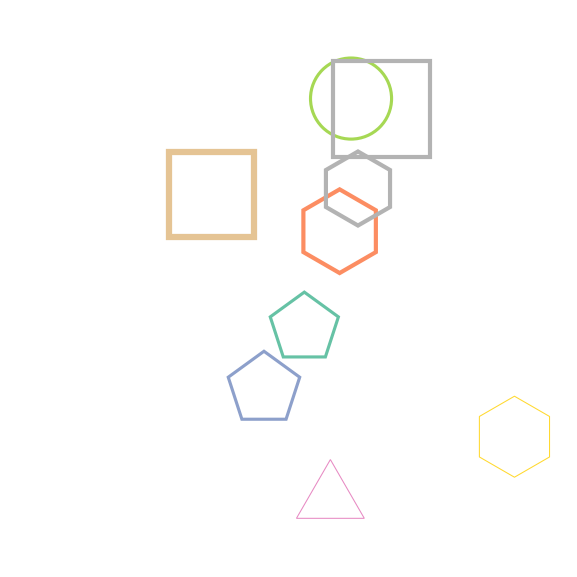[{"shape": "pentagon", "thickness": 1.5, "radius": 0.31, "center": [0.527, 0.431]}, {"shape": "hexagon", "thickness": 2, "radius": 0.36, "center": [0.588, 0.599]}, {"shape": "pentagon", "thickness": 1.5, "radius": 0.33, "center": [0.457, 0.326]}, {"shape": "triangle", "thickness": 0.5, "radius": 0.34, "center": [0.572, 0.136]}, {"shape": "circle", "thickness": 1.5, "radius": 0.35, "center": [0.608, 0.828]}, {"shape": "hexagon", "thickness": 0.5, "radius": 0.35, "center": [0.891, 0.243]}, {"shape": "square", "thickness": 3, "radius": 0.37, "center": [0.366, 0.663]}, {"shape": "hexagon", "thickness": 2, "radius": 0.32, "center": [0.62, 0.673]}, {"shape": "square", "thickness": 2, "radius": 0.42, "center": [0.66, 0.81]}]